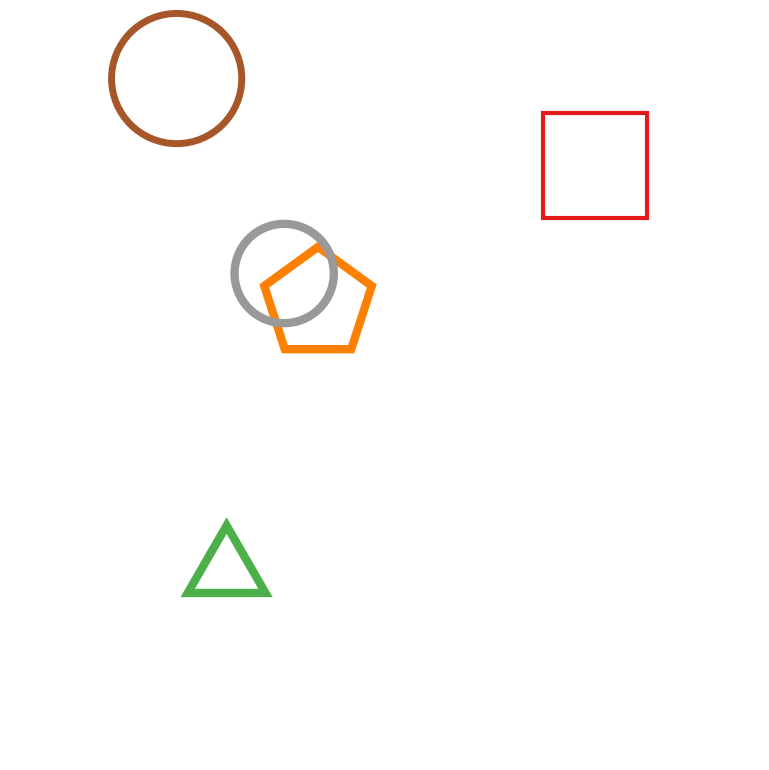[{"shape": "square", "thickness": 1.5, "radius": 0.34, "center": [0.773, 0.785]}, {"shape": "triangle", "thickness": 3, "radius": 0.29, "center": [0.294, 0.259]}, {"shape": "pentagon", "thickness": 3, "radius": 0.37, "center": [0.413, 0.606]}, {"shape": "circle", "thickness": 2.5, "radius": 0.42, "center": [0.229, 0.898]}, {"shape": "circle", "thickness": 3, "radius": 0.32, "center": [0.369, 0.645]}]